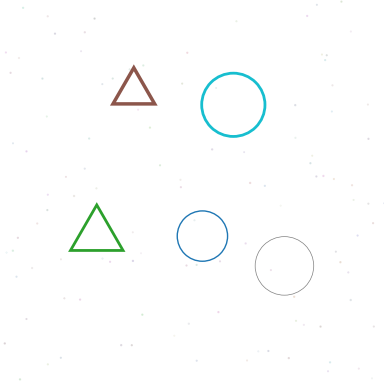[{"shape": "circle", "thickness": 1, "radius": 0.33, "center": [0.526, 0.387]}, {"shape": "triangle", "thickness": 2, "radius": 0.39, "center": [0.251, 0.389]}, {"shape": "triangle", "thickness": 2.5, "radius": 0.31, "center": [0.348, 0.761]}, {"shape": "circle", "thickness": 0.5, "radius": 0.38, "center": [0.739, 0.309]}, {"shape": "circle", "thickness": 2, "radius": 0.41, "center": [0.606, 0.728]}]